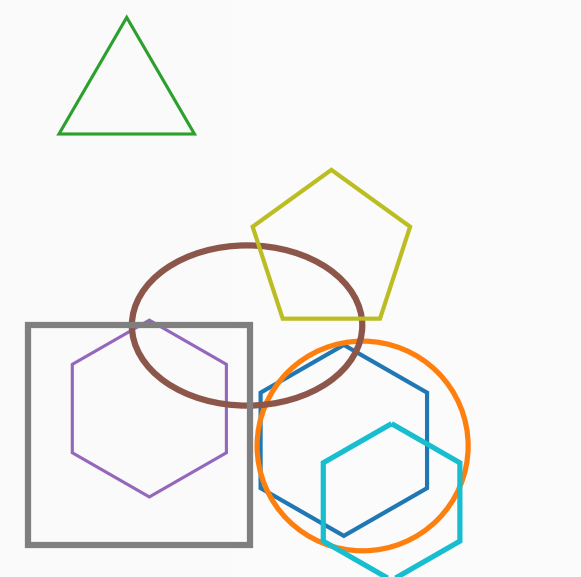[{"shape": "hexagon", "thickness": 2, "radius": 0.83, "center": [0.592, 0.237]}, {"shape": "circle", "thickness": 2.5, "radius": 0.91, "center": [0.624, 0.227]}, {"shape": "triangle", "thickness": 1.5, "radius": 0.67, "center": [0.218, 0.834]}, {"shape": "hexagon", "thickness": 1.5, "radius": 0.77, "center": [0.257, 0.292]}, {"shape": "oval", "thickness": 3, "radius": 0.99, "center": [0.425, 0.435]}, {"shape": "square", "thickness": 3, "radius": 0.95, "center": [0.239, 0.246]}, {"shape": "pentagon", "thickness": 2, "radius": 0.71, "center": [0.57, 0.563]}, {"shape": "hexagon", "thickness": 2.5, "radius": 0.68, "center": [0.674, 0.13]}]